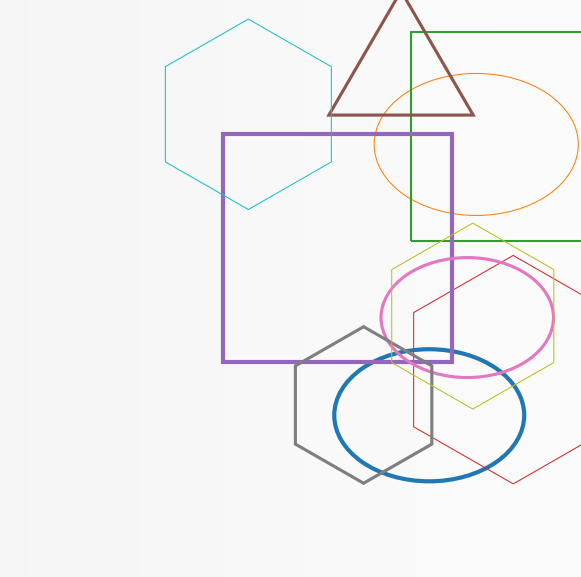[{"shape": "oval", "thickness": 2, "radius": 0.82, "center": [0.738, 0.28]}, {"shape": "oval", "thickness": 0.5, "radius": 0.88, "center": [0.819, 0.749]}, {"shape": "square", "thickness": 1, "radius": 0.9, "center": [0.889, 0.763]}, {"shape": "hexagon", "thickness": 0.5, "radius": 0.99, "center": [0.883, 0.359]}, {"shape": "square", "thickness": 2, "radius": 0.99, "center": [0.58, 0.57]}, {"shape": "triangle", "thickness": 1.5, "radius": 0.72, "center": [0.69, 0.872]}, {"shape": "oval", "thickness": 1.5, "radius": 0.74, "center": [0.804, 0.449]}, {"shape": "hexagon", "thickness": 1.5, "radius": 0.68, "center": [0.626, 0.298]}, {"shape": "hexagon", "thickness": 0.5, "radius": 0.81, "center": [0.813, 0.452]}, {"shape": "hexagon", "thickness": 0.5, "radius": 0.82, "center": [0.427, 0.801]}]